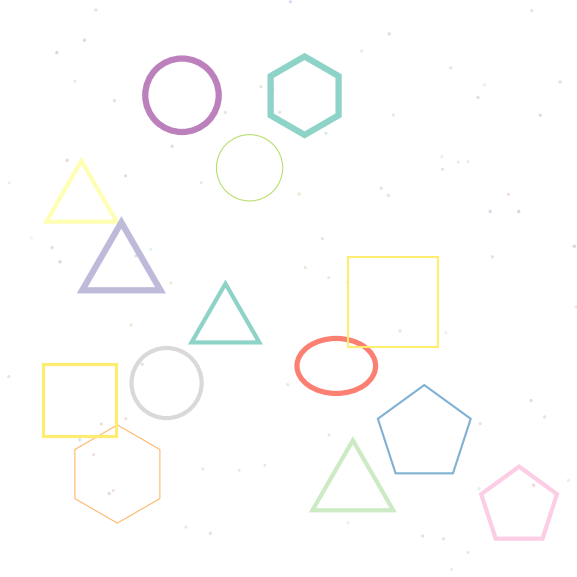[{"shape": "hexagon", "thickness": 3, "radius": 0.34, "center": [0.527, 0.833]}, {"shape": "triangle", "thickness": 2, "radius": 0.34, "center": [0.39, 0.44]}, {"shape": "triangle", "thickness": 2, "radius": 0.35, "center": [0.141, 0.65]}, {"shape": "triangle", "thickness": 3, "radius": 0.39, "center": [0.21, 0.536]}, {"shape": "oval", "thickness": 2.5, "radius": 0.34, "center": [0.582, 0.365]}, {"shape": "pentagon", "thickness": 1, "radius": 0.42, "center": [0.735, 0.248]}, {"shape": "hexagon", "thickness": 0.5, "radius": 0.43, "center": [0.203, 0.178]}, {"shape": "circle", "thickness": 0.5, "radius": 0.29, "center": [0.432, 0.709]}, {"shape": "pentagon", "thickness": 2, "radius": 0.34, "center": [0.899, 0.122]}, {"shape": "circle", "thickness": 2, "radius": 0.3, "center": [0.288, 0.336]}, {"shape": "circle", "thickness": 3, "radius": 0.32, "center": [0.315, 0.834]}, {"shape": "triangle", "thickness": 2, "radius": 0.4, "center": [0.611, 0.156]}, {"shape": "square", "thickness": 1, "radius": 0.39, "center": [0.68, 0.476]}, {"shape": "square", "thickness": 1.5, "radius": 0.31, "center": [0.138, 0.307]}]